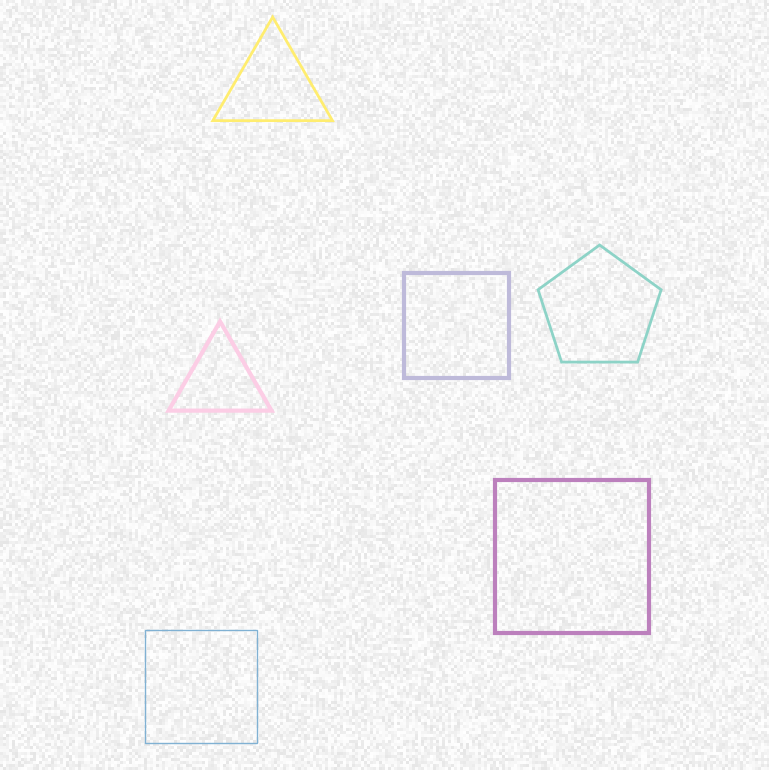[{"shape": "pentagon", "thickness": 1, "radius": 0.42, "center": [0.779, 0.598]}, {"shape": "square", "thickness": 1.5, "radius": 0.34, "center": [0.593, 0.577]}, {"shape": "square", "thickness": 0.5, "radius": 0.36, "center": [0.261, 0.108]}, {"shape": "triangle", "thickness": 1.5, "radius": 0.39, "center": [0.286, 0.505]}, {"shape": "square", "thickness": 1.5, "radius": 0.5, "center": [0.743, 0.277]}, {"shape": "triangle", "thickness": 1, "radius": 0.45, "center": [0.354, 0.888]}]